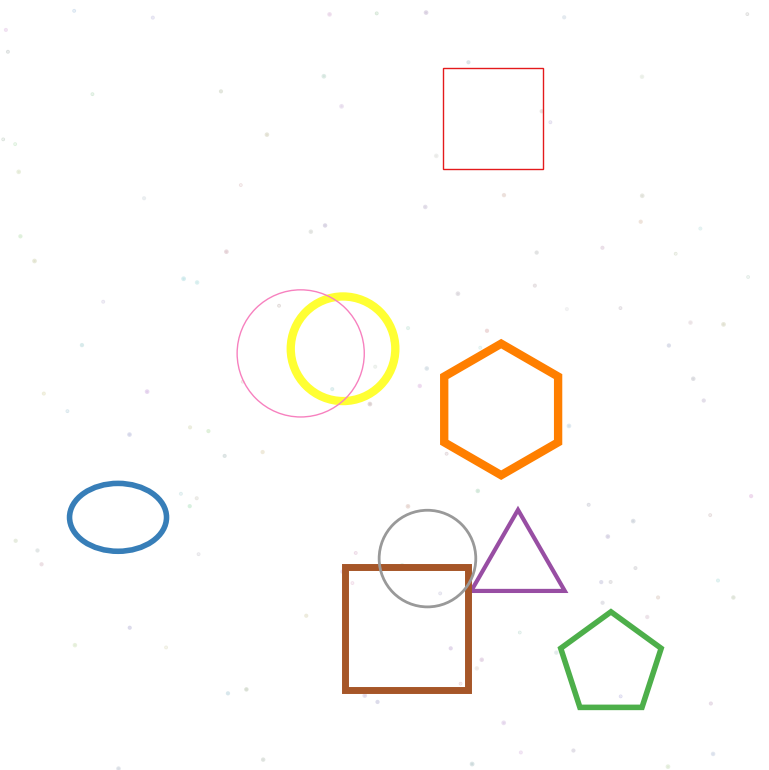[{"shape": "square", "thickness": 0.5, "radius": 0.33, "center": [0.64, 0.846]}, {"shape": "oval", "thickness": 2, "radius": 0.31, "center": [0.153, 0.328]}, {"shape": "pentagon", "thickness": 2, "radius": 0.34, "center": [0.793, 0.137]}, {"shape": "triangle", "thickness": 1.5, "radius": 0.35, "center": [0.673, 0.268]}, {"shape": "hexagon", "thickness": 3, "radius": 0.43, "center": [0.651, 0.468]}, {"shape": "circle", "thickness": 3, "radius": 0.34, "center": [0.446, 0.547]}, {"shape": "square", "thickness": 2.5, "radius": 0.4, "center": [0.528, 0.184]}, {"shape": "circle", "thickness": 0.5, "radius": 0.41, "center": [0.391, 0.541]}, {"shape": "circle", "thickness": 1, "radius": 0.31, "center": [0.555, 0.275]}]